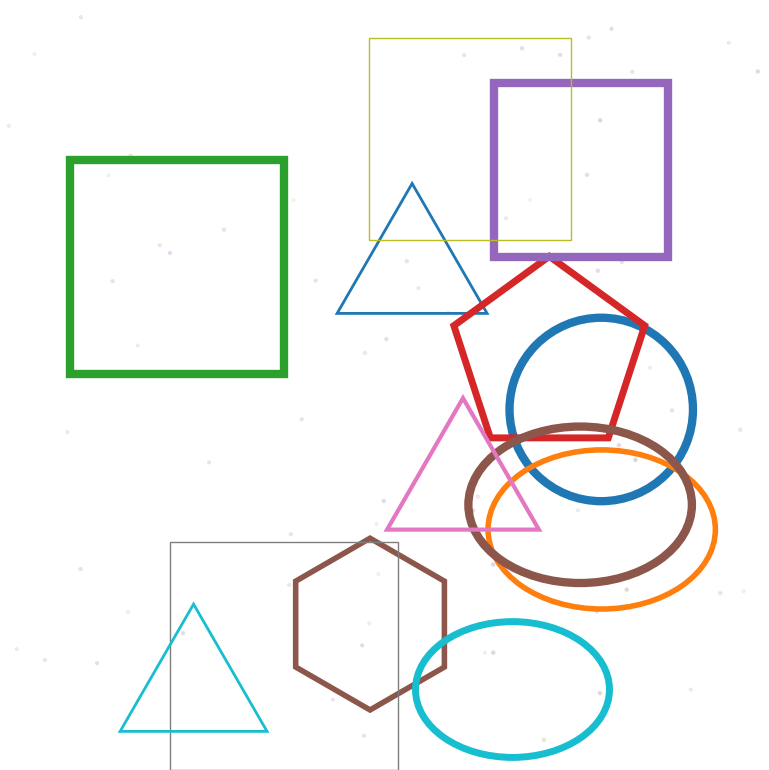[{"shape": "circle", "thickness": 3, "radius": 0.6, "center": [0.781, 0.468]}, {"shape": "triangle", "thickness": 1, "radius": 0.56, "center": [0.535, 0.649]}, {"shape": "oval", "thickness": 2, "radius": 0.74, "center": [0.781, 0.312]}, {"shape": "square", "thickness": 3, "radius": 0.69, "center": [0.23, 0.653]}, {"shape": "pentagon", "thickness": 2.5, "radius": 0.65, "center": [0.713, 0.537]}, {"shape": "square", "thickness": 3, "radius": 0.57, "center": [0.755, 0.779]}, {"shape": "oval", "thickness": 3, "radius": 0.73, "center": [0.753, 0.344]}, {"shape": "hexagon", "thickness": 2, "radius": 0.56, "center": [0.481, 0.189]}, {"shape": "triangle", "thickness": 1.5, "radius": 0.57, "center": [0.601, 0.369]}, {"shape": "square", "thickness": 0.5, "radius": 0.74, "center": [0.369, 0.148]}, {"shape": "square", "thickness": 0.5, "radius": 0.66, "center": [0.611, 0.819]}, {"shape": "oval", "thickness": 2.5, "radius": 0.63, "center": [0.666, 0.105]}, {"shape": "triangle", "thickness": 1, "radius": 0.55, "center": [0.251, 0.105]}]